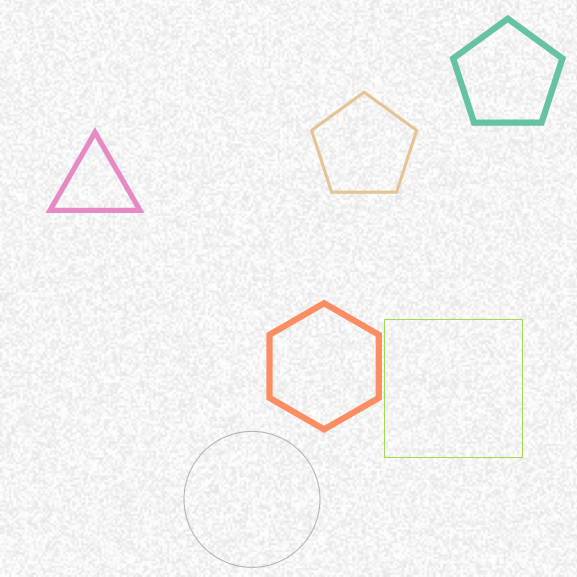[{"shape": "pentagon", "thickness": 3, "radius": 0.5, "center": [0.879, 0.867]}, {"shape": "hexagon", "thickness": 3, "radius": 0.55, "center": [0.561, 0.365]}, {"shape": "triangle", "thickness": 2.5, "radius": 0.45, "center": [0.164, 0.68]}, {"shape": "square", "thickness": 0.5, "radius": 0.6, "center": [0.785, 0.328]}, {"shape": "pentagon", "thickness": 1.5, "radius": 0.48, "center": [0.631, 0.744]}, {"shape": "circle", "thickness": 0.5, "radius": 0.59, "center": [0.436, 0.134]}]